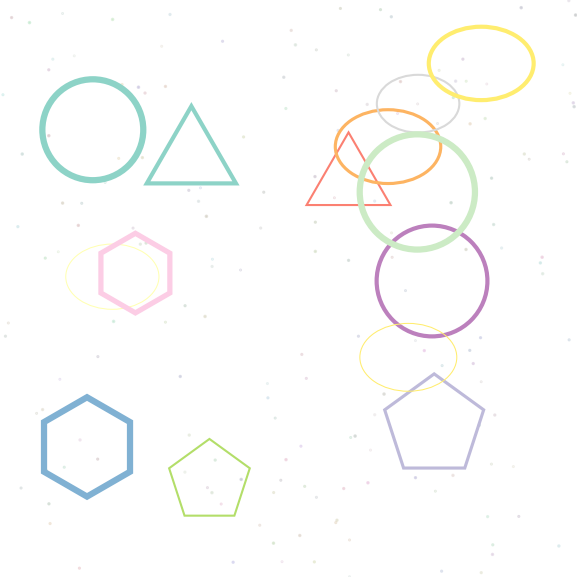[{"shape": "triangle", "thickness": 2, "radius": 0.45, "center": [0.331, 0.726]}, {"shape": "circle", "thickness": 3, "radius": 0.44, "center": [0.161, 0.774]}, {"shape": "oval", "thickness": 0.5, "radius": 0.4, "center": [0.195, 0.52]}, {"shape": "pentagon", "thickness": 1.5, "radius": 0.45, "center": [0.752, 0.262]}, {"shape": "triangle", "thickness": 1, "radius": 0.42, "center": [0.604, 0.686]}, {"shape": "hexagon", "thickness": 3, "radius": 0.43, "center": [0.151, 0.225]}, {"shape": "oval", "thickness": 1.5, "radius": 0.46, "center": [0.672, 0.745]}, {"shape": "pentagon", "thickness": 1, "radius": 0.37, "center": [0.363, 0.166]}, {"shape": "hexagon", "thickness": 2.5, "radius": 0.34, "center": [0.234, 0.526]}, {"shape": "oval", "thickness": 1, "radius": 0.36, "center": [0.724, 0.82]}, {"shape": "circle", "thickness": 2, "radius": 0.48, "center": [0.748, 0.513]}, {"shape": "circle", "thickness": 3, "radius": 0.5, "center": [0.723, 0.667]}, {"shape": "oval", "thickness": 0.5, "radius": 0.42, "center": [0.707, 0.38]}, {"shape": "oval", "thickness": 2, "radius": 0.45, "center": [0.833, 0.889]}]